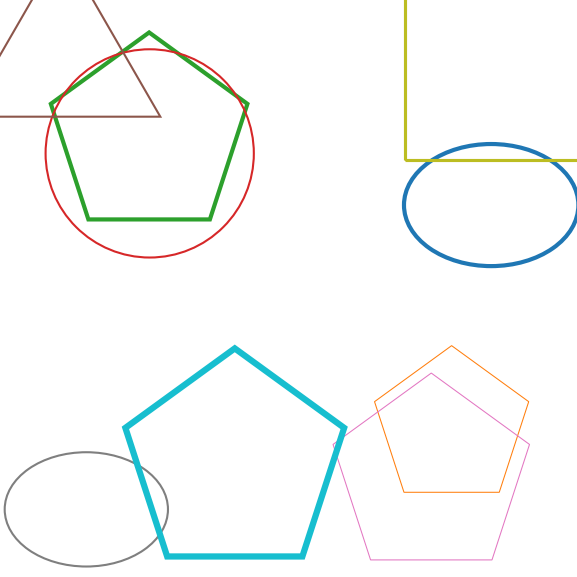[{"shape": "oval", "thickness": 2, "radius": 0.76, "center": [0.851, 0.644]}, {"shape": "pentagon", "thickness": 0.5, "radius": 0.7, "center": [0.782, 0.26]}, {"shape": "pentagon", "thickness": 2, "radius": 0.89, "center": [0.258, 0.764]}, {"shape": "circle", "thickness": 1, "radius": 0.9, "center": [0.259, 0.734]}, {"shape": "triangle", "thickness": 1, "radius": 0.98, "center": [0.108, 0.895]}, {"shape": "pentagon", "thickness": 0.5, "radius": 0.89, "center": [0.747, 0.174]}, {"shape": "oval", "thickness": 1, "radius": 0.71, "center": [0.149, 0.117]}, {"shape": "square", "thickness": 1.5, "radius": 0.87, "center": [0.876, 0.896]}, {"shape": "pentagon", "thickness": 3, "radius": 1.0, "center": [0.407, 0.197]}]